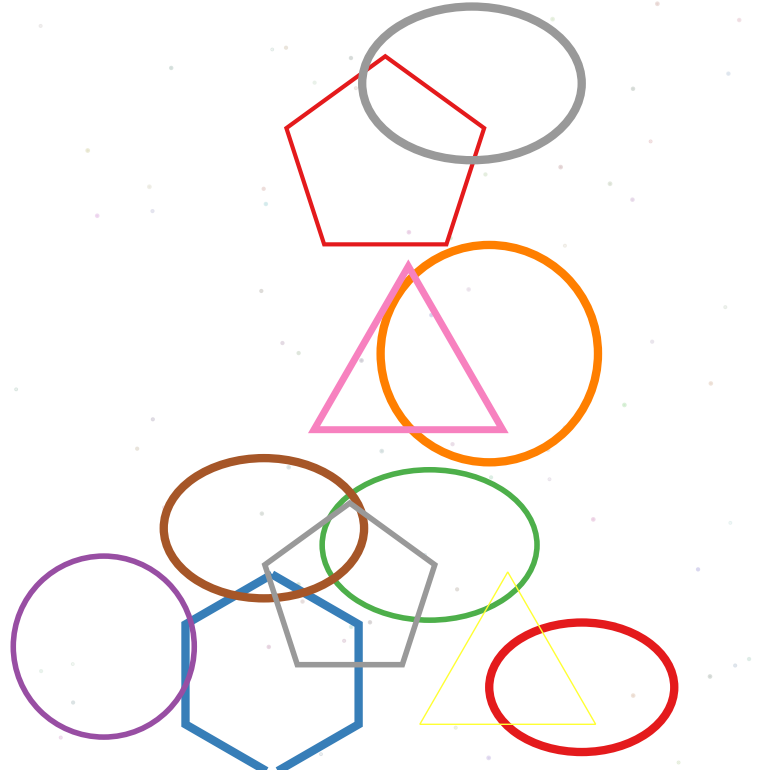[{"shape": "oval", "thickness": 3, "radius": 0.6, "center": [0.756, 0.107]}, {"shape": "pentagon", "thickness": 1.5, "radius": 0.68, "center": [0.5, 0.792]}, {"shape": "hexagon", "thickness": 3, "radius": 0.65, "center": [0.353, 0.124]}, {"shape": "oval", "thickness": 2, "radius": 0.7, "center": [0.558, 0.292]}, {"shape": "circle", "thickness": 2, "radius": 0.59, "center": [0.135, 0.16]}, {"shape": "circle", "thickness": 3, "radius": 0.71, "center": [0.635, 0.541]}, {"shape": "triangle", "thickness": 0.5, "radius": 0.66, "center": [0.659, 0.125]}, {"shape": "oval", "thickness": 3, "radius": 0.65, "center": [0.343, 0.314]}, {"shape": "triangle", "thickness": 2.5, "radius": 0.71, "center": [0.53, 0.513]}, {"shape": "pentagon", "thickness": 2, "radius": 0.58, "center": [0.454, 0.231]}, {"shape": "oval", "thickness": 3, "radius": 0.71, "center": [0.613, 0.892]}]